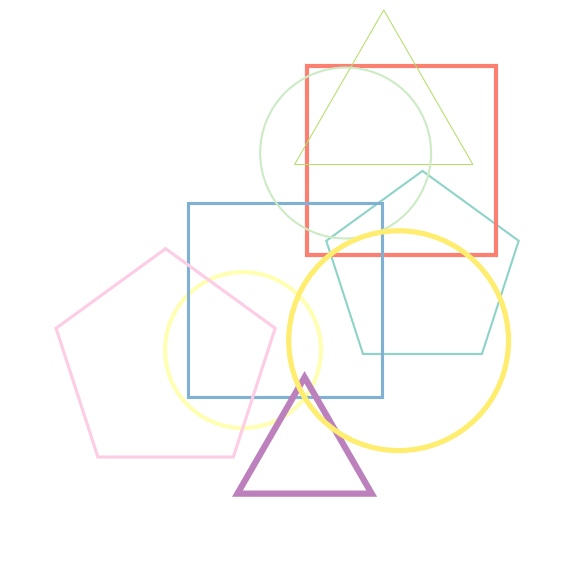[{"shape": "pentagon", "thickness": 1, "radius": 0.88, "center": [0.732, 0.528]}, {"shape": "circle", "thickness": 2, "radius": 0.68, "center": [0.421, 0.393]}, {"shape": "square", "thickness": 2, "radius": 0.82, "center": [0.695, 0.721]}, {"shape": "square", "thickness": 1.5, "radius": 0.84, "center": [0.494, 0.479]}, {"shape": "triangle", "thickness": 0.5, "radius": 0.89, "center": [0.664, 0.803]}, {"shape": "pentagon", "thickness": 1.5, "radius": 1.0, "center": [0.287, 0.369]}, {"shape": "triangle", "thickness": 3, "radius": 0.67, "center": [0.527, 0.211]}, {"shape": "circle", "thickness": 1, "radius": 0.74, "center": [0.598, 0.734]}, {"shape": "circle", "thickness": 2.5, "radius": 0.95, "center": [0.69, 0.409]}]